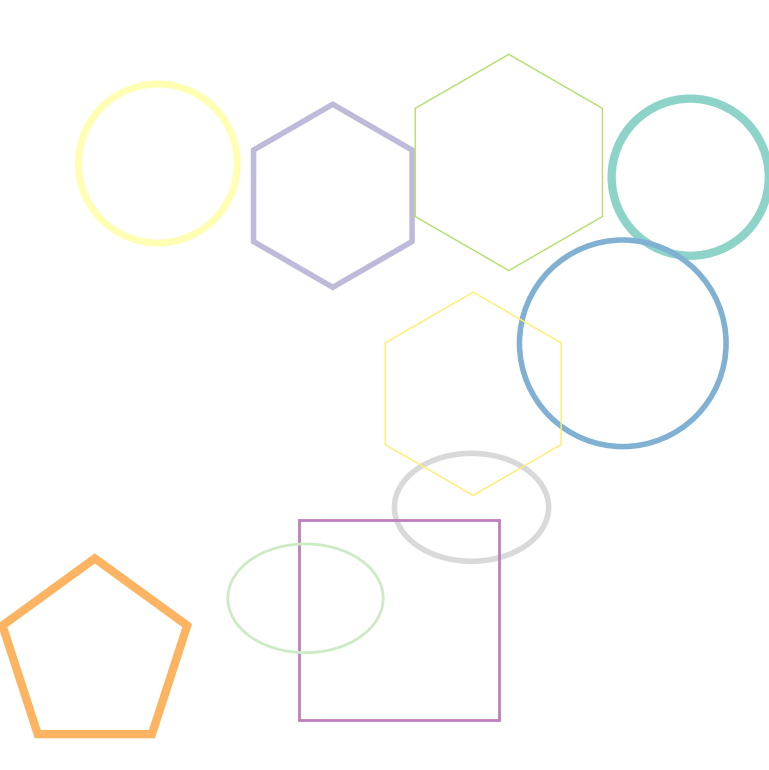[{"shape": "circle", "thickness": 3, "radius": 0.51, "center": [0.896, 0.77]}, {"shape": "circle", "thickness": 2.5, "radius": 0.52, "center": [0.205, 0.788]}, {"shape": "hexagon", "thickness": 2, "radius": 0.59, "center": [0.432, 0.746]}, {"shape": "circle", "thickness": 2, "radius": 0.67, "center": [0.809, 0.554]}, {"shape": "pentagon", "thickness": 3, "radius": 0.63, "center": [0.123, 0.149]}, {"shape": "hexagon", "thickness": 0.5, "radius": 0.7, "center": [0.661, 0.789]}, {"shape": "oval", "thickness": 2, "radius": 0.5, "center": [0.612, 0.341]}, {"shape": "square", "thickness": 1, "radius": 0.65, "center": [0.518, 0.195]}, {"shape": "oval", "thickness": 1, "radius": 0.5, "center": [0.397, 0.223]}, {"shape": "hexagon", "thickness": 0.5, "radius": 0.66, "center": [0.614, 0.489]}]